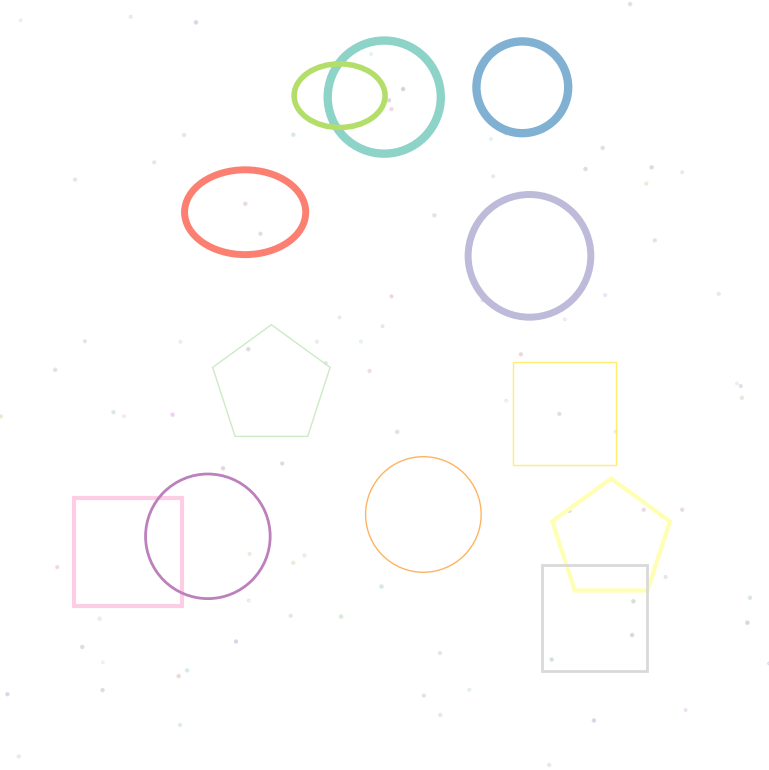[{"shape": "circle", "thickness": 3, "radius": 0.37, "center": [0.499, 0.874]}, {"shape": "pentagon", "thickness": 1.5, "radius": 0.4, "center": [0.794, 0.298]}, {"shape": "circle", "thickness": 2.5, "radius": 0.4, "center": [0.688, 0.668]}, {"shape": "oval", "thickness": 2.5, "radius": 0.39, "center": [0.318, 0.724]}, {"shape": "circle", "thickness": 3, "radius": 0.3, "center": [0.678, 0.887]}, {"shape": "circle", "thickness": 0.5, "radius": 0.38, "center": [0.55, 0.332]}, {"shape": "oval", "thickness": 2, "radius": 0.3, "center": [0.441, 0.876]}, {"shape": "square", "thickness": 1.5, "radius": 0.35, "center": [0.166, 0.283]}, {"shape": "square", "thickness": 1, "radius": 0.34, "center": [0.772, 0.198]}, {"shape": "circle", "thickness": 1, "radius": 0.4, "center": [0.27, 0.303]}, {"shape": "pentagon", "thickness": 0.5, "radius": 0.4, "center": [0.352, 0.498]}, {"shape": "square", "thickness": 0.5, "radius": 0.33, "center": [0.733, 0.462]}]